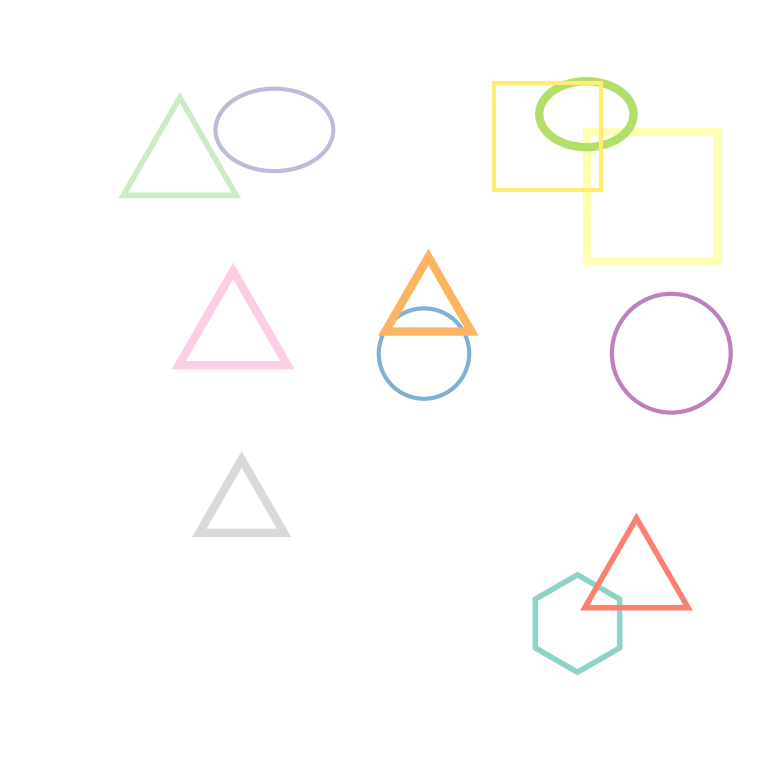[{"shape": "hexagon", "thickness": 2, "radius": 0.32, "center": [0.75, 0.19]}, {"shape": "square", "thickness": 3, "radius": 0.42, "center": [0.847, 0.745]}, {"shape": "oval", "thickness": 1.5, "radius": 0.38, "center": [0.356, 0.831]}, {"shape": "triangle", "thickness": 2, "radius": 0.39, "center": [0.827, 0.25]}, {"shape": "circle", "thickness": 1.5, "radius": 0.29, "center": [0.551, 0.541]}, {"shape": "triangle", "thickness": 3, "radius": 0.32, "center": [0.556, 0.602]}, {"shape": "oval", "thickness": 3, "radius": 0.31, "center": [0.762, 0.852]}, {"shape": "triangle", "thickness": 3, "radius": 0.41, "center": [0.303, 0.567]}, {"shape": "triangle", "thickness": 3, "radius": 0.32, "center": [0.314, 0.34]}, {"shape": "circle", "thickness": 1.5, "radius": 0.39, "center": [0.872, 0.541]}, {"shape": "triangle", "thickness": 2, "radius": 0.42, "center": [0.234, 0.789]}, {"shape": "square", "thickness": 1.5, "radius": 0.35, "center": [0.711, 0.823]}]